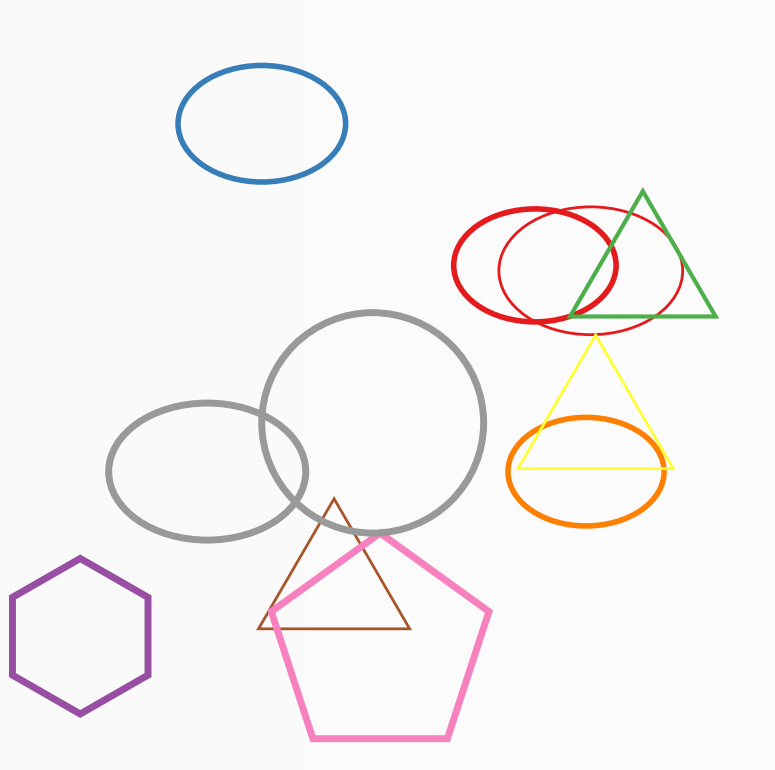[{"shape": "oval", "thickness": 1, "radius": 0.59, "center": [0.762, 0.648]}, {"shape": "oval", "thickness": 2, "radius": 0.52, "center": [0.69, 0.655]}, {"shape": "oval", "thickness": 2, "radius": 0.54, "center": [0.338, 0.839]}, {"shape": "triangle", "thickness": 1.5, "radius": 0.54, "center": [0.829, 0.643]}, {"shape": "hexagon", "thickness": 2.5, "radius": 0.5, "center": [0.104, 0.174]}, {"shape": "oval", "thickness": 2, "radius": 0.5, "center": [0.756, 0.387]}, {"shape": "triangle", "thickness": 1, "radius": 0.58, "center": [0.769, 0.449]}, {"shape": "triangle", "thickness": 1, "radius": 0.56, "center": [0.431, 0.24]}, {"shape": "pentagon", "thickness": 2.5, "radius": 0.74, "center": [0.49, 0.16]}, {"shape": "circle", "thickness": 2.5, "radius": 0.72, "center": [0.481, 0.451]}, {"shape": "oval", "thickness": 2.5, "radius": 0.64, "center": [0.267, 0.388]}]